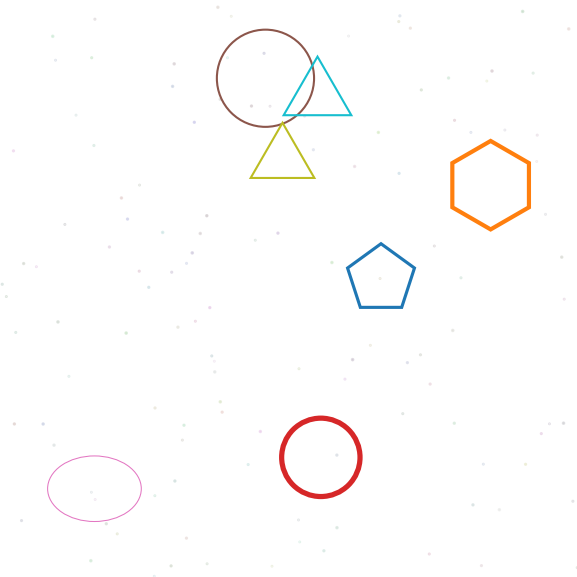[{"shape": "pentagon", "thickness": 1.5, "radius": 0.3, "center": [0.66, 0.516]}, {"shape": "hexagon", "thickness": 2, "radius": 0.38, "center": [0.85, 0.678]}, {"shape": "circle", "thickness": 2.5, "radius": 0.34, "center": [0.556, 0.207]}, {"shape": "circle", "thickness": 1, "radius": 0.42, "center": [0.46, 0.864]}, {"shape": "oval", "thickness": 0.5, "radius": 0.41, "center": [0.164, 0.153]}, {"shape": "triangle", "thickness": 1, "radius": 0.32, "center": [0.489, 0.723]}, {"shape": "triangle", "thickness": 1, "radius": 0.34, "center": [0.55, 0.833]}]